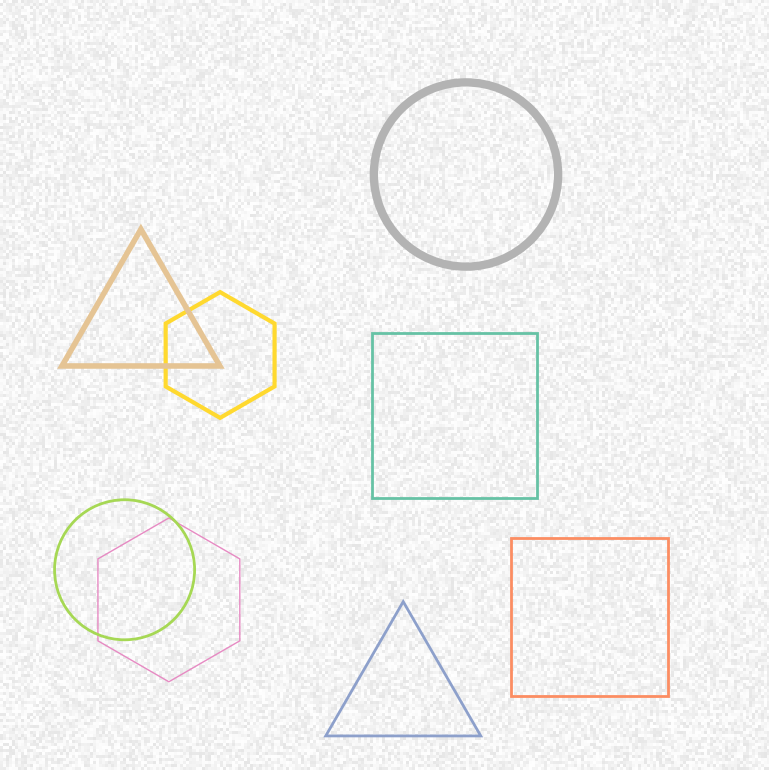[{"shape": "square", "thickness": 1, "radius": 0.53, "center": [0.59, 0.46]}, {"shape": "square", "thickness": 1, "radius": 0.51, "center": [0.765, 0.199]}, {"shape": "triangle", "thickness": 1, "radius": 0.58, "center": [0.524, 0.102]}, {"shape": "hexagon", "thickness": 0.5, "radius": 0.53, "center": [0.219, 0.221]}, {"shape": "circle", "thickness": 1, "radius": 0.45, "center": [0.162, 0.26]}, {"shape": "hexagon", "thickness": 1.5, "radius": 0.41, "center": [0.286, 0.539]}, {"shape": "triangle", "thickness": 2, "radius": 0.59, "center": [0.183, 0.584]}, {"shape": "circle", "thickness": 3, "radius": 0.6, "center": [0.605, 0.773]}]